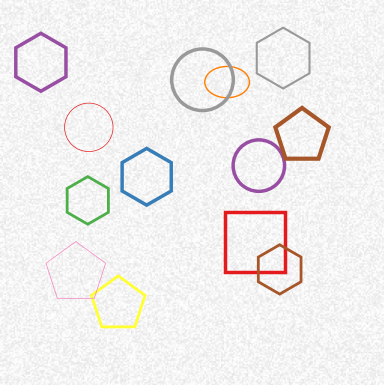[{"shape": "circle", "thickness": 0.5, "radius": 0.31, "center": [0.231, 0.669]}, {"shape": "square", "thickness": 2.5, "radius": 0.39, "center": [0.662, 0.372]}, {"shape": "hexagon", "thickness": 2.5, "radius": 0.37, "center": [0.381, 0.541]}, {"shape": "hexagon", "thickness": 2, "radius": 0.31, "center": [0.228, 0.479]}, {"shape": "hexagon", "thickness": 2.5, "radius": 0.38, "center": [0.106, 0.838]}, {"shape": "circle", "thickness": 2.5, "radius": 0.33, "center": [0.672, 0.57]}, {"shape": "oval", "thickness": 1, "radius": 0.29, "center": [0.59, 0.787]}, {"shape": "pentagon", "thickness": 2, "radius": 0.37, "center": [0.307, 0.21]}, {"shape": "hexagon", "thickness": 2, "radius": 0.32, "center": [0.726, 0.3]}, {"shape": "pentagon", "thickness": 3, "radius": 0.36, "center": [0.785, 0.647]}, {"shape": "pentagon", "thickness": 0.5, "radius": 0.41, "center": [0.197, 0.291]}, {"shape": "circle", "thickness": 2.5, "radius": 0.4, "center": [0.526, 0.793]}, {"shape": "hexagon", "thickness": 1.5, "radius": 0.4, "center": [0.735, 0.849]}]